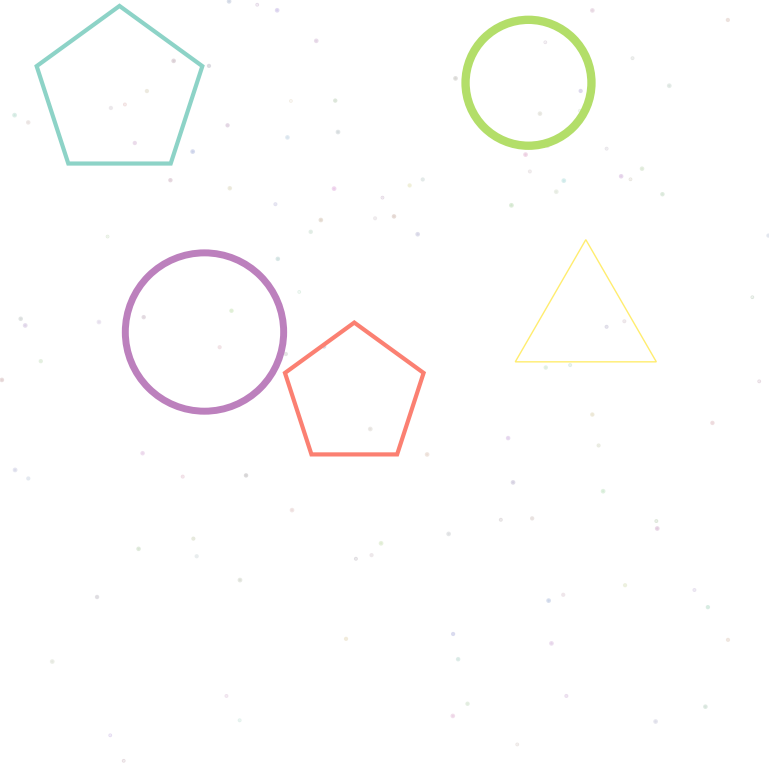[{"shape": "pentagon", "thickness": 1.5, "radius": 0.57, "center": [0.155, 0.879]}, {"shape": "pentagon", "thickness": 1.5, "radius": 0.47, "center": [0.46, 0.486]}, {"shape": "circle", "thickness": 3, "radius": 0.41, "center": [0.686, 0.893]}, {"shape": "circle", "thickness": 2.5, "radius": 0.51, "center": [0.266, 0.569]}, {"shape": "triangle", "thickness": 0.5, "radius": 0.53, "center": [0.761, 0.583]}]